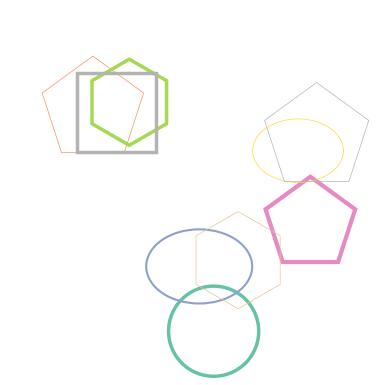[{"shape": "circle", "thickness": 2.5, "radius": 0.59, "center": [0.555, 0.14]}, {"shape": "pentagon", "thickness": 0.5, "radius": 0.69, "center": [0.241, 0.716]}, {"shape": "oval", "thickness": 1.5, "radius": 0.69, "center": [0.517, 0.308]}, {"shape": "pentagon", "thickness": 3, "radius": 0.61, "center": [0.806, 0.419]}, {"shape": "hexagon", "thickness": 2.5, "radius": 0.56, "center": [0.336, 0.734]}, {"shape": "oval", "thickness": 0.5, "radius": 0.59, "center": [0.774, 0.609]}, {"shape": "hexagon", "thickness": 0.5, "radius": 0.63, "center": [0.618, 0.324]}, {"shape": "square", "thickness": 2.5, "radius": 0.51, "center": [0.302, 0.707]}, {"shape": "pentagon", "thickness": 0.5, "radius": 0.71, "center": [0.822, 0.643]}]